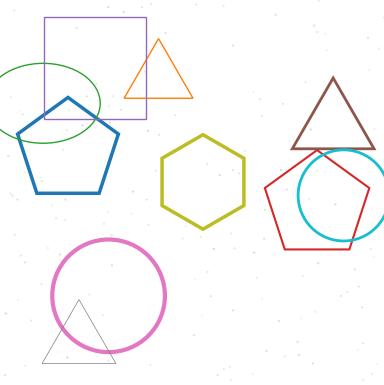[{"shape": "pentagon", "thickness": 2.5, "radius": 0.69, "center": [0.177, 0.609]}, {"shape": "triangle", "thickness": 1, "radius": 0.52, "center": [0.412, 0.796]}, {"shape": "oval", "thickness": 1, "radius": 0.74, "center": [0.112, 0.732]}, {"shape": "pentagon", "thickness": 1.5, "radius": 0.71, "center": [0.824, 0.468]}, {"shape": "square", "thickness": 1, "radius": 0.66, "center": [0.247, 0.823]}, {"shape": "triangle", "thickness": 2, "radius": 0.61, "center": [0.865, 0.675]}, {"shape": "circle", "thickness": 3, "radius": 0.73, "center": [0.282, 0.232]}, {"shape": "triangle", "thickness": 0.5, "radius": 0.55, "center": [0.205, 0.111]}, {"shape": "hexagon", "thickness": 2.5, "radius": 0.61, "center": [0.527, 0.527]}, {"shape": "circle", "thickness": 2, "radius": 0.59, "center": [0.893, 0.492]}]